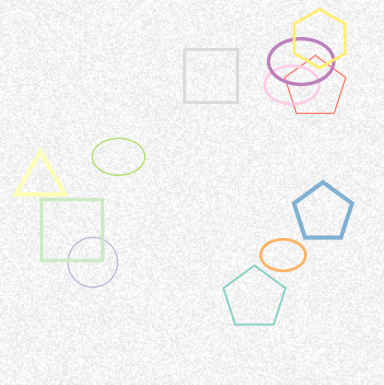[{"shape": "pentagon", "thickness": 1.5, "radius": 0.42, "center": [0.661, 0.226]}, {"shape": "triangle", "thickness": 3, "radius": 0.37, "center": [0.105, 0.532]}, {"shape": "circle", "thickness": 1, "radius": 0.32, "center": [0.241, 0.319]}, {"shape": "pentagon", "thickness": 1, "radius": 0.42, "center": [0.819, 0.773]}, {"shape": "pentagon", "thickness": 3, "radius": 0.4, "center": [0.839, 0.447]}, {"shape": "oval", "thickness": 2, "radius": 0.29, "center": [0.735, 0.338]}, {"shape": "oval", "thickness": 1, "radius": 0.34, "center": [0.308, 0.593]}, {"shape": "oval", "thickness": 2, "radius": 0.35, "center": [0.759, 0.779]}, {"shape": "square", "thickness": 2, "radius": 0.34, "center": [0.547, 0.803]}, {"shape": "oval", "thickness": 2.5, "radius": 0.42, "center": [0.782, 0.84]}, {"shape": "square", "thickness": 2.5, "radius": 0.4, "center": [0.186, 0.405]}, {"shape": "hexagon", "thickness": 2, "radius": 0.38, "center": [0.83, 0.9]}]